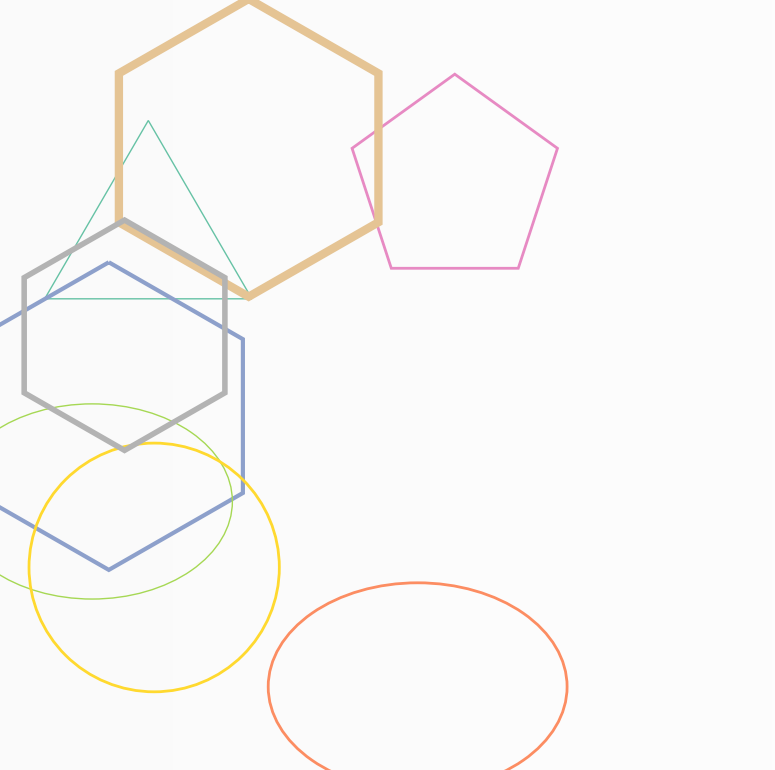[{"shape": "triangle", "thickness": 0.5, "radius": 0.77, "center": [0.191, 0.689]}, {"shape": "oval", "thickness": 1, "radius": 0.96, "center": [0.539, 0.108]}, {"shape": "hexagon", "thickness": 1.5, "radius": 1.0, "center": [0.14, 0.46]}, {"shape": "pentagon", "thickness": 1, "radius": 0.7, "center": [0.587, 0.764]}, {"shape": "oval", "thickness": 0.5, "radius": 0.91, "center": [0.119, 0.349]}, {"shape": "circle", "thickness": 1, "radius": 0.81, "center": [0.199, 0.263]}, {"shape": "hexagon", "thickness": 3, "radius": 0.97, "center": [0.321, 0.808]}, {"shape": "hexagon", "thickness": 2, "radius": 0.75, "center": [0.161, 0.565]}]